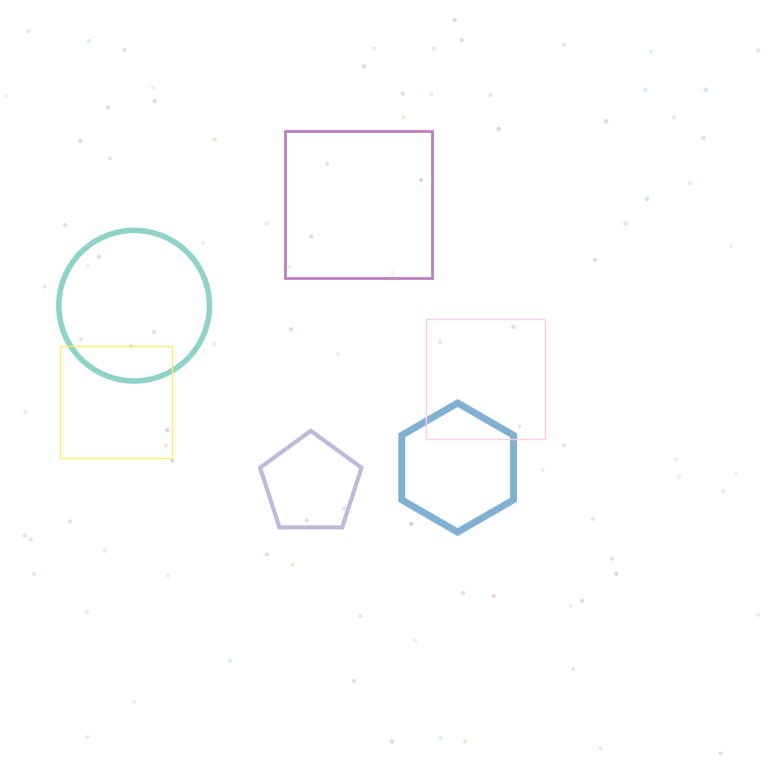[{"shape": "circle", "thickness": 2, "radius": 0.49, "center": [0.174, 0.603]}, {"shape": "pentagon", "thickness": 1.5, "radius": 0.35, "center": [0.404, 0.371]}, {"shape": "hexagon", "thickness": 2.5, "radius": 0.42, "center": [0.594, 0.393]}, {"shape": "square", "thickness": 0.5, "radius": 0.39, "center": [0.63, 0.508]}, {"shape": "square", "thickness": 1, "radius": 0.48, "center": [0.466, 0.735]}, {"shape": "square", "thickness": 0.5, "radius": 0.36, "center": [0.151, 0.478]}]